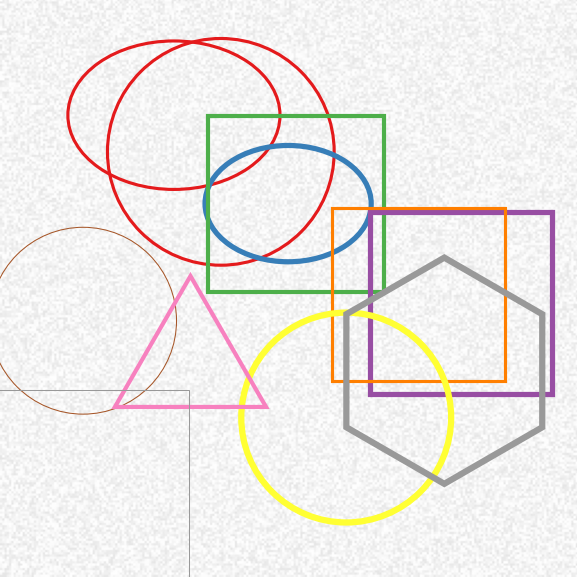[{"shape": "circle", "thickness": 1.5, "radius": 0.98, "center": [0.382, 0.736]}, {"shape": "oval", "thickness": 1.5, "radius": 0.92, "center": [0.301, 0.8]}, {"shape": "oval", "thickness": 2.5, "radius": 0.72, "center": [0.499, 0.647]}, {"shape": "square", "thickness": 2, "radius": 0.76, "center": [0.513, 0.647]}, {"shape": "square", "thickness": 2.5, "radius": 0.79, "center": [0.798, 0.474]}, {"shape": "square", "thickness": 1.5, "radius": 0.75, "center": [0.724, 0.489]}, {"shape": "circle", "thickness": 3, "radius": 0.91, "center": [0.599, 0.276]}, {"shape": "circle", "thickness": 0.5, "radius": 0.81, "center": [0.144, 0.444]}, {"shape": "triangle", "thickness": 2, "radius": 0.76, "center": [0.33, 0.37]}, {"shape": "hexagon", "thickness": 3, "radius": 0.98, "center": [0.769, 0.357]}, {"shape": "square", "thickness": 0.5, "radius": 0.85, "center": [0.156, 0.153]}]